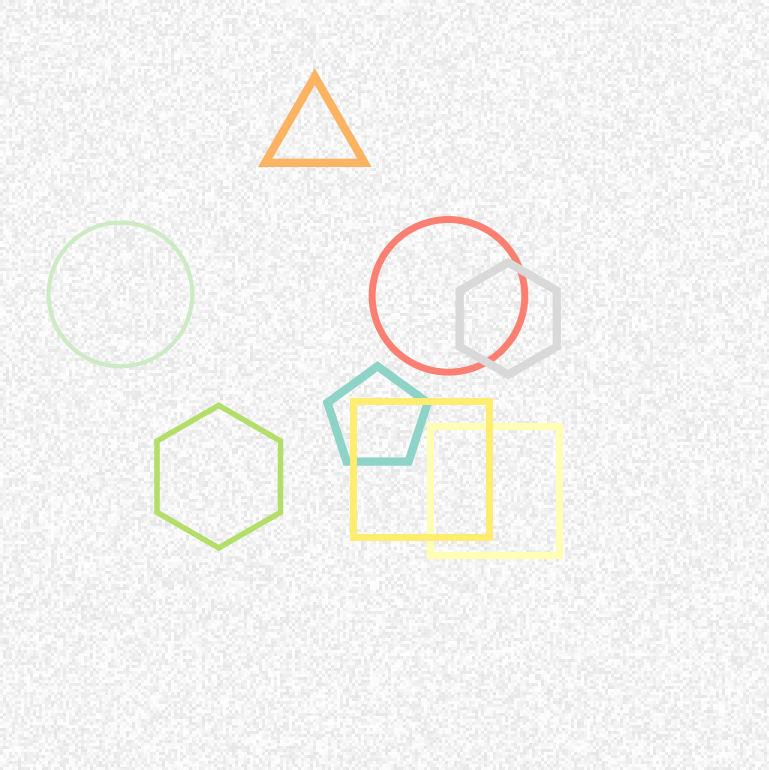[{"shape": "pentagon", "thickness": 3, "radius": 0.34, "center": [0.49, 0.456]}, {"shape": "square", "thickness": 2.5, "radius": 0.42, "center": [0.642, 0.363]}, {"shape": "circle", "thickness": 2.5, "radius": 0.5, "center": [0.582, 0.616]}, {"shape": "triangle", "thickness": 3, "radius": 0.37, "center": [0.409, 0.826]}, {"shape": "hexagon", "thickness": 2, "radius": 0.46, "center": [0.284, 0.381]}, {"shape": "hexagon", "thickness": 3, "radius": 0.36, "center": [0.66, 0.586]}, {"shape": "circle", "thickness": 1.5, "radius": 0.47, "center": [0.156, 0.618]}, {"shape": "square", "thickness": 2.5, "radius": 0.44, "center": [0.547, 0.391]}]